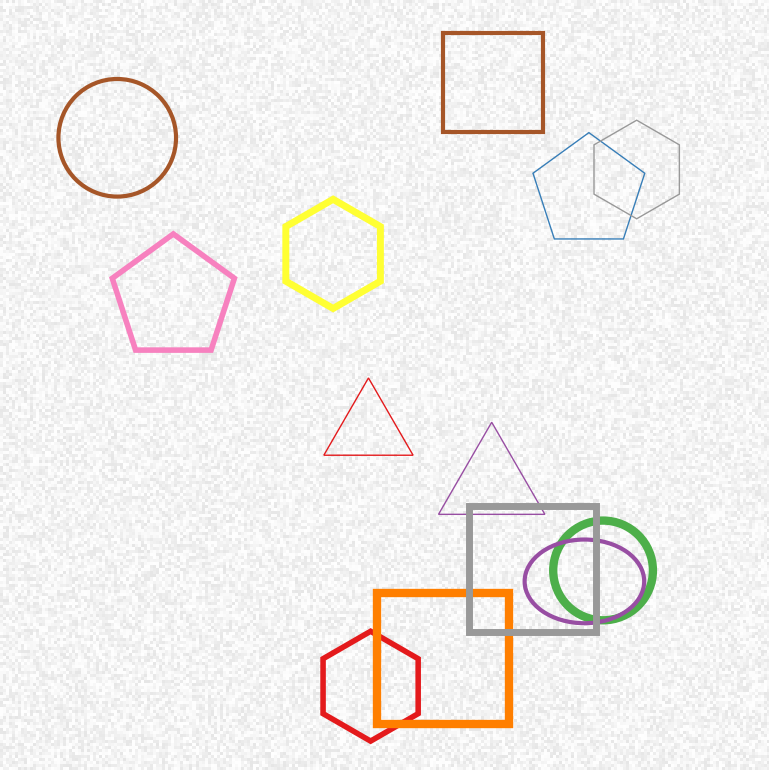[{"shape": "hexagon", "thickness": 2, "radius": 0.36, "center": [0.481, 0.109]}, {"shape": "triangle", "thickness": 0.5, "radius": 0.33, "center": [0.479, 0.442]}, {"shape": "pentagon", "thickness": 0.5, "radius": 0.38, "center": [0.765, 0.751]}, {"shape": "circle", "thickness": 3, "radius": 0.32, "center": [0.783, 0.259]}, {"shape": "oval", "thickness": 1.5, "radius": 0.39, "center": [0.759, 0.245]}, {"shape": "triangle", "thickness": 0.5, "radius": 0.4, "center": [0.639, 0.372]}, {"shape": "square", "thickness": 3, "radius": 0.43, "center": [0.576, 0.145]}, {"shape": "hexagon", "thickness": 2.5, "radius": 0.35, "center": [0.433, 0.67]}, {"shape": "square", "thickness": 1.5, "radius": 0.32, "center": [0.64, 0.893]}, {"shape": "circle", "thickness": 1.5, "radius": 0.38, "center": [0.152, 0.821]}, {"shape": "pentagon", "thickness": 2, "radius": 0.42, "center": [0.225, 0.613]}, {"shape": "hexagon", "thickness": 0.5, "radius": 0.32, "center": [0.827, 0.78]}, {"shape": "square", "thickness": 2.5, "radius": 0.41, "center": [0.692, 0.261]}]